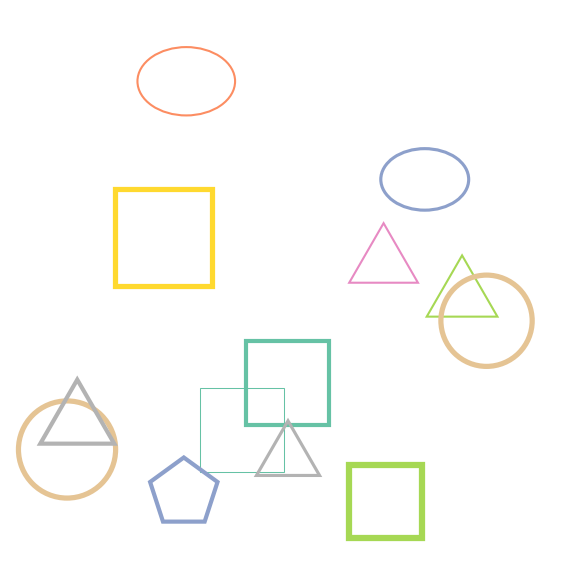[{"shape": "square", "thickness": 0.5, "radius": 0.36, "center": [0.418, 0.255]}, {"shape": "square", "thickness": 2, "radius": 0.36, "center": [0.497, 0.336]}, {"shape": "oval", "thickness": 1, "radius": 0.42, "center": [0.323, 0.858]}, {"shape": "pentagon", "thickness": 2, "radius": 0.31, "center": [0.318, 0.146]}, {"shape": "oval", "thickness": 1.5, "radius": 0.38, "center": [0.735, 0.688]}, {"shape": "triangle", "thickness": 1, "radius": 0.34, "center": [0.664, 0.544]}, {"shape": "triangle", "thickness": 1, "radius": 0.35, "center": [0.8, 0.486]}, {"shape": "square", "thickness": 3, "radius": 0.32, "center": [0.668, 0.13]}, {"shape": "square", "thickness": 2.5, "radius": 0.42, "center": [0.283, 0.588]}, {"shape": "circle", "thickness": 2.5, "radius": 0.42, "center": [0.116, 0.221]}, {"shape": "circle", "thickness": 2.5, "radius": 0.4, "center": [0.842, 0.444]}, {"shape": "triangle", "thickness": 1.5, "radius": 0.32, "center": [0.499, 0.207]}, {"shape": "triangle", "thickness": 2, "radius": 0.37, "center": [0.134, 0.268]}]